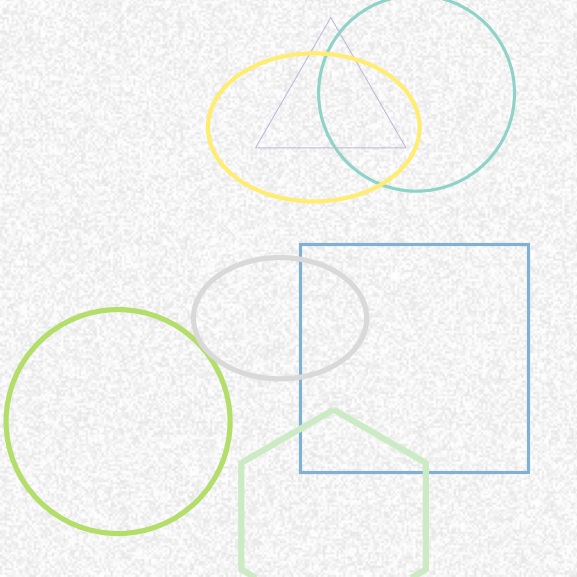[{"shape": "circle", "thickness": 1.5, "radius": 0.85, "center": [0.721, 0.838]}, {"shape": "triangle", "thickness": 0.5, "radius": 0.75, "center": [0.573, 0.818]}, {"shape": "square", "thickness": 1.5, "radius": 0.99, "center": [0.718, 0.379]}, {"shape": "circle", "thickness": 2.5, "radius": 0.97, "center": [0.204, 0.269]}, {"shape": "oval", "thickness": 2.5, "radius": 0.75, "center": [0.485, 0.448]}, {"shape": "hexagon", "thickness": 3, "radius": 0.92, "center": [0.578, 0.105]}, {"shape": "oval", "thickness": 2, "radius": 0.92, "center": [0.543, 0.779]}]